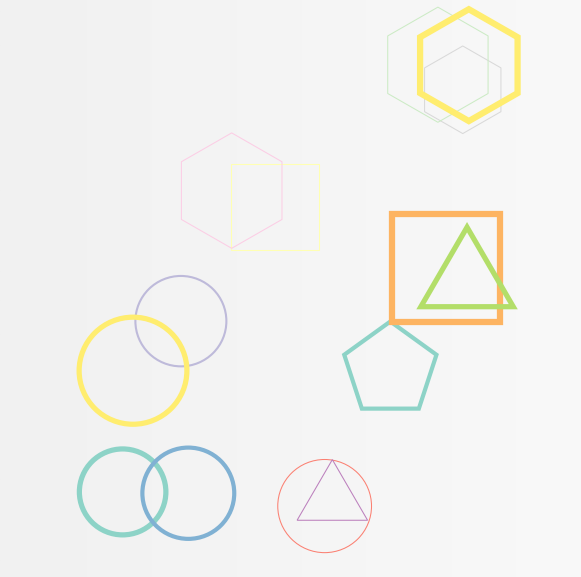[{"shape": "circle", "thickness": 2.5, "radius": 0.37, "center": [0.211, 0.147]}, {"shape": "pentagon", "thickness": 2, "radius": 0.42, "center": [0.672, 0.359]}, {"shape": "square", "thickness": 0.5, "radius": 0.38, "center": [0.473, 0.641]}, {"shape": "circle", "thickness": 1, "radius": 0.39, "center": [0.311, 0.443]}, {"shape": "circle", "thickness": 0.5, "radius": 0.4, "center": [0.559, 0.123]}, {"shape": "circle", "thickness": 2, "radius": 0.4, "center": [0.324, 0.145]}, {"shape": "square", "thickness": 3, "radius": 0.47, "center": [0.768, 0.536]}, {"shape": "triangle", "thickness": 2.5, "radius": 0.46, "center": [0.804, 0.514]}, {"shape": "hexagon", "thickness": 0.5, "radius": 0.5, "center": [0.399, 0.669]}, {"shape": "hexagon", "thickness": 0.5, "radius": 0.38, "center": [0.796, 0.844]}, {"shape": "triangle", "thickness": 0.5, "radius": 0.35, "center": [0.572, 0.133]}, {"shape": "hexagon", "thickness": 0.5, "radius": 0.5, "center": [0.753, 0.887]}, {"shape": "circle", "thickness": 2.5, "radius": 0.46, "center": [0.229, 0.357]}, {"shape": "hexagon", "thickness": 3, "radius": 0.48, "center": [0.807, 0.886]}]